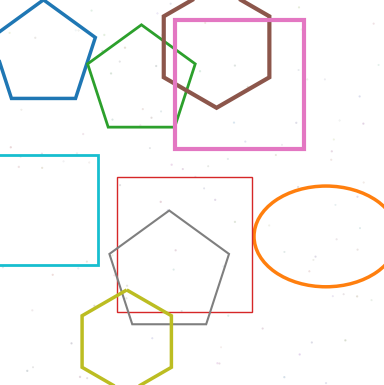[{"shape": "pentagon", "thickness": 2.5, "radius": 0.71, "center": [0.113, 0.859]}, {"shape": "oval", "thickness": 2.5, "radius": 0.93, "center": [0.847, 0.386]}, {"shape": "pentagon", "thickness": 2, "radius": 0.73, "center": [0.367, 0.789]}, {"shape": "square", "thickness": 1, "radius": 0.88, "center": [0.479, 0.364]}, {"shape": "hexagon", "thickness": 3, "radius": 0.79, "center": [0.563, 0.878]}, {"shape": "square", "thickness": 3, "radius": 0.84, "center": [0.622, 0.78]}, {"shape": "pentagon", "thickness": 1.5, "radius": 0.82, "center": [0.44, 0.29]}, {"shape": "hexagon", "thickness": 2.5, "radius": 0.67, "center": [0.329, 0.113]}, {"shape": "square", "thickness": 2, "radius": 0.71, "center": [0.112, 0.455]}]